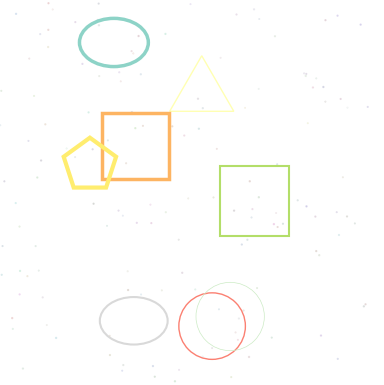[{"shape": "oval", "thickness": 2.5, "radius": 0.45, "center": [0.296, 0.89]}, {"shape": "triangle", "thickness": 1, "radius": 0.48, "center": [0.524, 0.759]}, {"shape": "circle", "thickness": 1, "radius": 0.43, "center": [0.551, 0.153]}, {"shape": "square", "thickness": 2.5, "radius": 0.43, "center": [0.352, 0.621]}, {"shape": "square", "thickness": 1.5, "radius": 0.45, "center": [0.661, 0.478]}, {"shape": "oval", "thickness": 1.5, "radius": 0.44, "center": [0.347, 0.167]}, {"shape": "circle", "thickness": 0.5, "radius": 0.44, "center": [0.598, 0.178]}, {"shape": "pentagon", "thickness": 3, "radius": 0.36, "center": [0.233, 0.571]}]